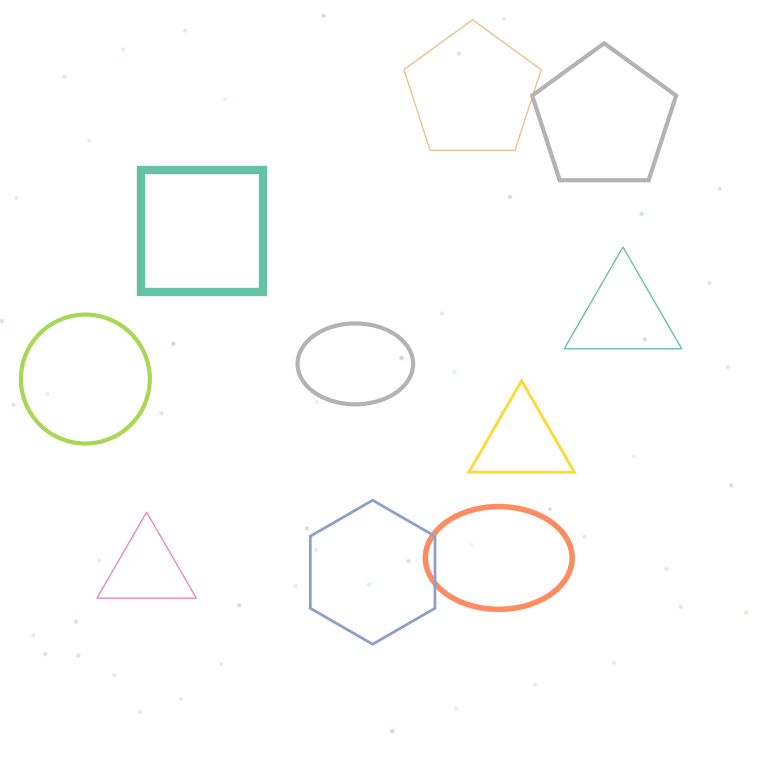[{"shape": "triangle", "thickness": 0.5, "radius": 0.44, "center": [0.809, 0.591]}, {"shape": "square", "thickness": 3, "radius": 0.4, "center": [0.262, 0.7]}, {"shape": "oval", "thickness": 2, "radius": 0.48, "center": [0.648, 0.275]}, {"shape": "hexagon", "thickness": 1, "radius": 0.47, "center": [0.484, 0.257]}, {"shape": "triangle", "thickness": 0.5, "radius": 0.37, "center": [0.19, 0.26]}, {"shape": "circle", "thickness": 1.5, "radius": 0.42, "center": [0.111, 0.508]}, {"shape": "triangle", "thickness": 1, "radius": 0.4, "center": [0.677, 0.426]}, {"shape": "pentagon", "thickness": 0.5, "radius": 0.47, "center": [0.614, 0.881]}, {"shape": "oval", "thickness": 1.5, "radius": 0.38, "center": [0.461, 0.527]}, {"shape": "pentagon", "thickness": 1.5, "radius": 0.49, "center": [0.785, 0.845]}]